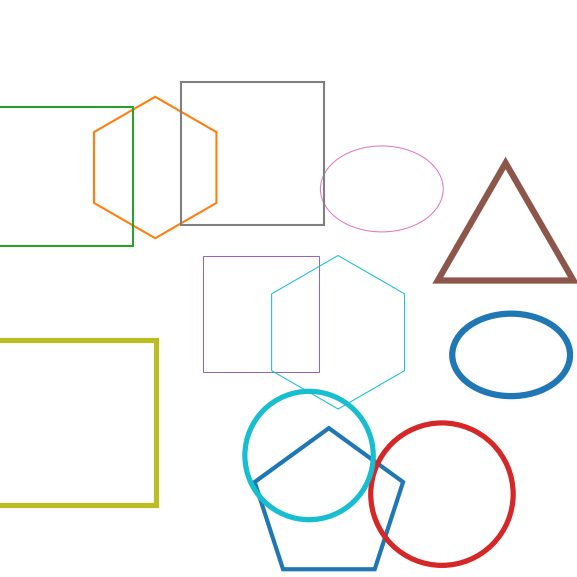[{"shape": "pentagon", "thickness": 2, "radius": 0.68, "center": [0.569, 0.123]}, {"shape": "oval", "thickness": 3, "radius": 0.51, "center": [0.885, 0.385]}, {"shape": "hexagon", "thickness": 1, "radius": 0.61, "center": [0.269, 0.709]}, {"shape": "square", "thickness": 1, "radius": 0.6, "center": [0.11, 0.694]}, {"shape": "circle", "thickness": 2.5, "radius": 0.62, "center": [0.765, 0.143]}, {"shape": "square", "thickness": 0.5, "radius": 0.5, "center": [0.452, 0.456]}, {"shape": "triangle", "thickness": 3, "radius": 0.68, "center": [0.876, 0.581]}, {"shape": "oval", "thickness": 0.5, "radius": 0.53, "center": [0.661, 0.672]}, {"shape": "square", "thickness": 1, "radius": 0.62, "center": [0.438, 0.733]}, {"shape": "square", "thickness": 2.5, "radius": 0.71, "center": [0.128, 0.268]}, {"shape": "hexagon", "thickness": 0.5, "radius": 0.66, "center": [0.585, 0.424]}, {"shape": "circle", "thickness": 2.5, "radius": 0.56, "center": [0.535, 0.21]}]